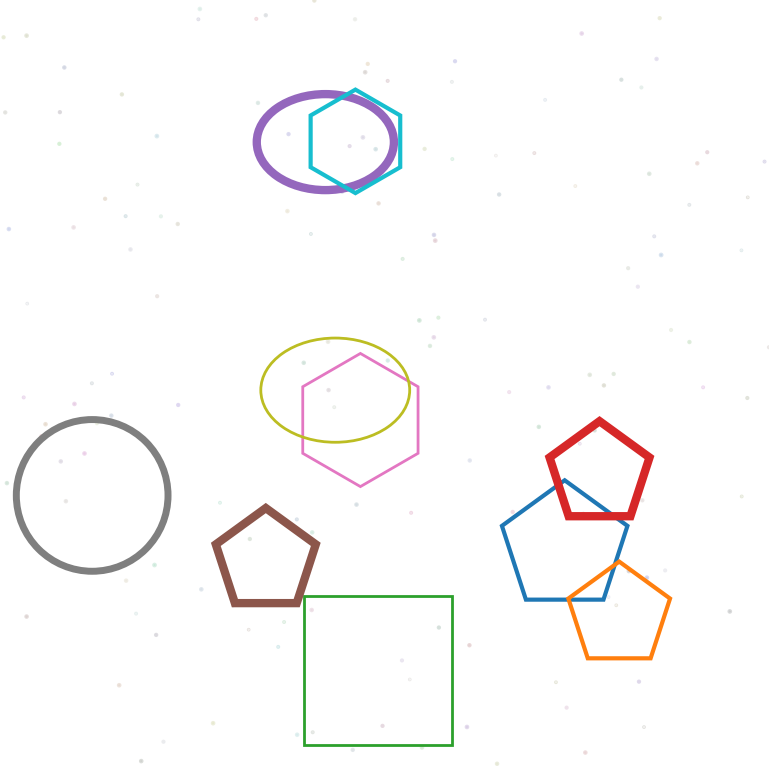[{"shape": "pentagon", "thickness": 1.5, "radius": 0.43, "center": [0.733, 0.291]}, {"shape": "pentagon", "thickness": 1.5, "radius": 0.35, "center": [0.804, 0.201]}, {"shape": "square", "thickness": 1, "radius": 0.48, "center": [0.491, 0.129]}, {"shape": "pentagon", "thickness": 3, "radius": 0.34, "center": [0.779, 0.385]}, {"shape": "oval", "thickness": 3, "radius": 0.45, "center": [0.423, 0.815]}, {"shape": "pentagon", "thickness": 3, "radius": 0.34, "center": [0.345, 0.272]}, {"shape": "hexagon", "thickness": 1, "radius": 0.43, "center": [0.468, 0.455]}, {"shape": "circle", "thickness": 2.5, "radius": 0.49, "center": [0.12, 0.357]}, {"shape": "oval", "thickness": 1, "radius": 0.48, "center": [0.435, 0.493]}, {"shape": "hexagon", "thickness": 1.5, "radius": 0.34, "center": [0.462, 0.816]}]